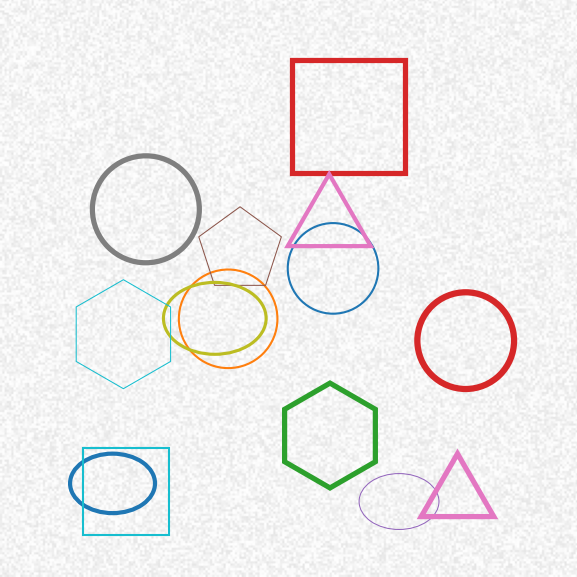[{"shape": "oval", "thickness": 2, "radius": 0.37, "center": [0.195, 0.162]}, {"shape": "circle", "thickness": 1, "radius": 0.39, "center": [0.577, 0.534]}, {"shape": "circle", "thickness": 1, "radius": 0.43, "center": [0.395, 0.447]}, {"shape": "hexagon", "thickness": 2.5, "radius": 0.45, "center": [0.571, 0.245]}, {"shape": "circle", "thickness": 3, "radius": 0.42, "center": [0.806, 0.409]}, {"shape": "square", "thickness": 2.5, "radius": 0.49, "center": [0.603, 0.797]}, {"shape": "oval", "thickness": 0.5, "radius": 0.35, "center": [0.691, 0.131]}, {"shape": "pentagon", "thickness": 0.5, "radius": 0.38, "center": [0.416, 0.566]}, {"shape": "triangle", "thickness": 2, "radius": 0.42, "center": [0.57, 0.614]}, {"shape": "triangle", "thickness": 2.5, "radius": 0.36, "center": [0.792, 0.141]}, {"shape": "circle", "thickness": 2.5, "radius": 0.46, "center": [0.253, 0.637]}, {"shape": "oval", "thickness": 1.5, "radius": 0.44, "center": [0.372, 0.448]}, {"shape": "square", "thickness": 1, "radius": 0.37, "center": [0.218, 0.148]}, {"shape": "hexagon", "thickness": 0.5, "radius": 0.47, "center": [0.214, 0.42]}]